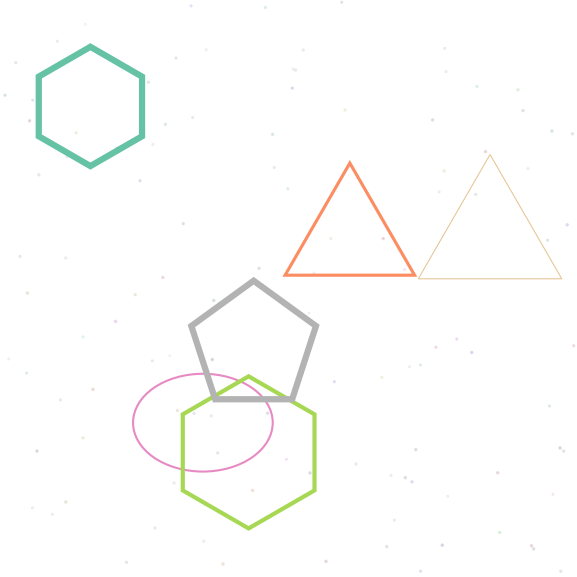[{"shape": "hexagon", "thickness": 3, "radius": 0.52, "center": [0.157, 0.815]}, {"shape": "triangle", "thickness": 1.5, "radius": 0.65, "center": [0.606, 0.587]}, {"shape": "oval", "thickness": 1, "radius": 0.6, "center": [0.351, 0.267]}, {"shape": "hexagon", "thickness": 2, "radius": 0.66, "center": [0.431, 0.216]}, {"shape": "triangle", "thickness": 0.5, "radius": 0.72, "center": [0.849, 0.588]}, {"shape": "pentagon", "thickness": 3, "radius": 0.57, "center": [0.439, 0.4]}]